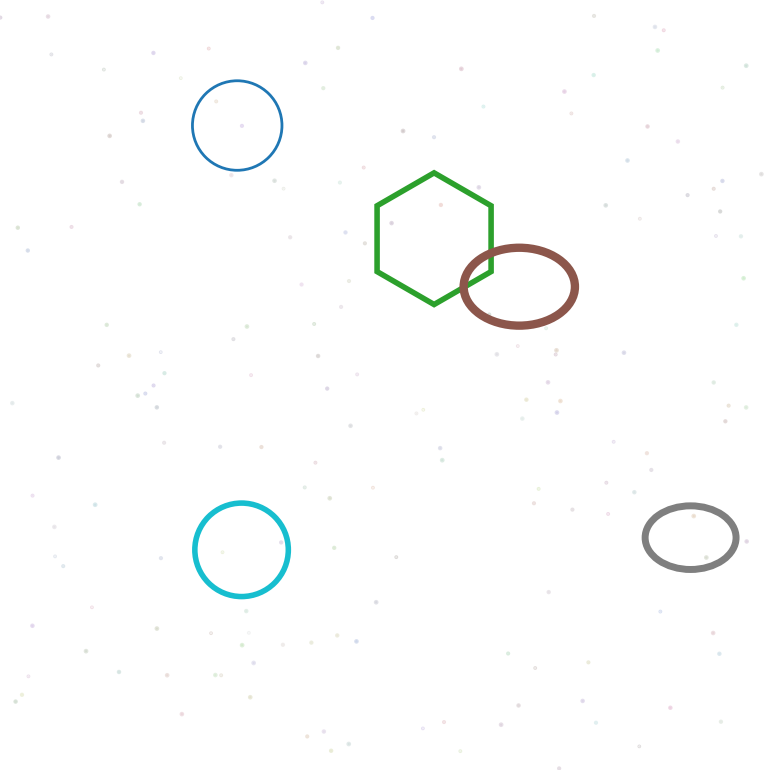[{"shape": "circle", "thickness": 1, "radius": 0.29, "center": [0.308, 0.837]}, {"shape": "hexagon", "thickness": 2, "radius": 0.43, "center": [0.564, 0.69]}, {"shape": "oval", "thickness": 3, "radius": 0.36, "center": [0.674, 0.628]}, {"shape": "oval", "thickness": 2.5, "radius": 0.3, "center": [0.897, 0.302]}, {"shape": "circle", "thickness": 2, "radius": 0.3, "center": [0.314, 0.286]}]